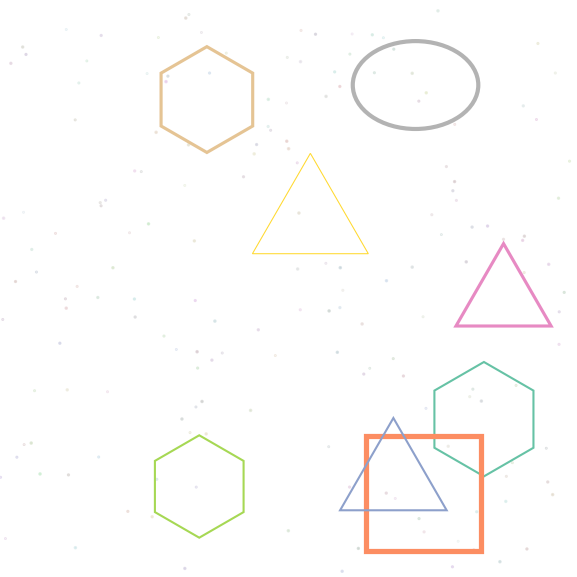[{"shape": "hexagon", "thickness": 1, "radius": 0.5, "center": [0.838, 0.273]}, {"shape": "square", "thickness": 2.5, "radius": 0.5, "center": [0.733, 0.144]}, {"shape": "triangle", "thickness": 1, "radius": 0.53, "center": [0.681, 0.169]}, {"shape": "triangle", "thickness": 1.5, "radius": 0.48, "center": [0.872, 0.482]}, {"shape": "hexagon", "thickness": 1, "radius": 0.44, "center": [0.345, 0.157]}, {"shape": "triangle", "thickness": 0.5, "radius": 0.58, "center": [0.537, 0.618]}, {"shape": "hexagon", "thickness": 1.5, "radius": 0.46, "center": [0.358, 0.827]}, {"shape": "oval", "thickness": 2, "radius": 0.54, "center": [0.72, 0.852]}]